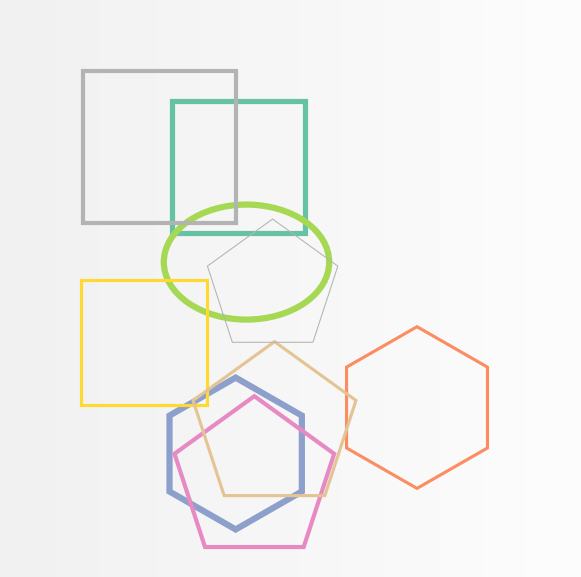[{"shape": "square", "thickness": 2.5, "radius": 0.57, "center": [0.41, 0.711]}, {"shape": "hexagon", "thickness": 1.5, "radius": 0.7, "center": [0.717, 0.293]}, {"shape": "hexagon", "thickness": 3, "radius": 0.66, "center": [0.405, 0.214]}, {"shape": "pentagon", "thickness": 2, "radius": 0.72, "center": [0.438, 0.169]}, {"shape": "oval", "thickness": 3, "radius": 0.71, "center": [0.424, 0.545]}, {"shape": "square", "thickness": 1.5, "radius": 0.54, "center": [0.248, 0.406]}, {"shape": "pentagon", "thickness": 1.5, "radius": 0.74, "center": [0.472, 0.26]}, {"shape": "pentagon", "thickness": 0.5, "radius": 0.59, "center": [0.469, 0.502]}, {"shape": "square", "thickness": 2, "radius": 0.66, "center": [0.275, 0.745]}]